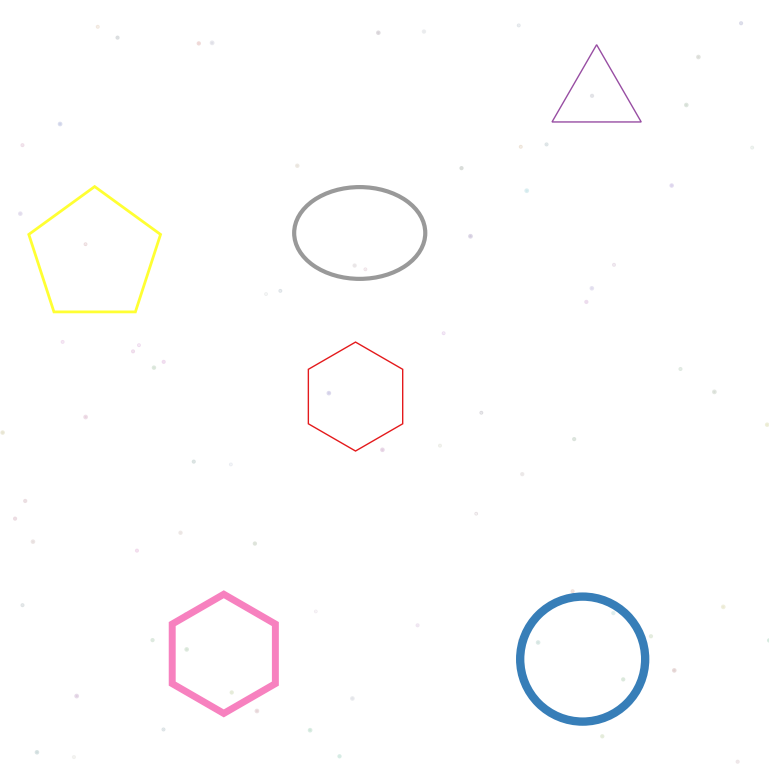[{"shape": "hexagon", "thickness": 0.5, "radius": 0.35, "center": [0.462, 0.485]}, {"shape": "circle", "thickness": 3, "radius": 0.41, "center": [0.757, 0.144]}, {"shape": "triangle", "thickness": 0.5, "radius": 0.33, "center": [0.775, 0.875]}, {"shape": "pentagon", "thickness": 1, "radius": 0.45, "center": [0.123, 0.668]}, {"shape": "hexagon", "thickness": 2.5, "radius": 0.39, "center": [0.291, 0.151]}, {"shape": "oval", "thickness": 1.5, "radius": 0.43, "center": [0.467, 0.697]}]